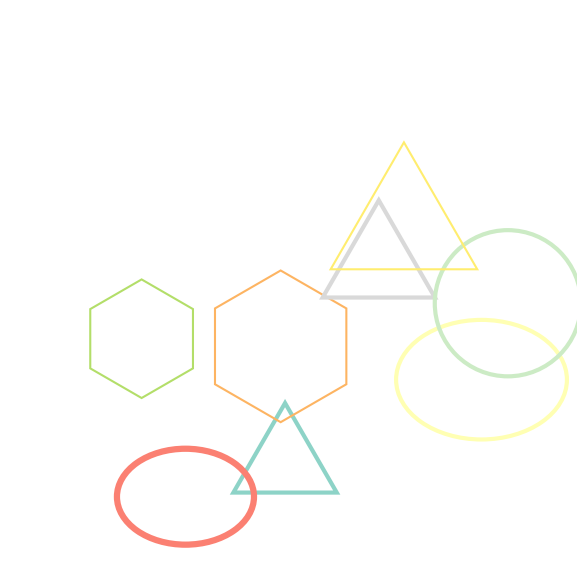[{"shape": "triangle", "thickness": 2, "radius": 0.52, "center": [0.494, 0.198]}, {"shape": "oval", "thickness": 2, "radius": 0.74, "center": [0.834, 0.342]}, {"shape": "oval", "thickness": 3, "radius": 0.59, "center": [0.321, 0.139]}, {"shape": "hexagon", "thickness": 1, "radius": 0.66, "center": [0.486, 0.399]}, {"shape": "hexagon", "thickness": 1, "radius": 0.51, "center": [0.245, 0.413]}, {"shape": "triangle", "thickness": 2, "radius": 0.56, "center": [0.656, 0.54]}, {"shape": "circle", "thickness": 2, "radius": 0.63, "center": [0.879, 0.474]}, {"shape": "triangle", "thickness": 1, "radius": 0.73, "center": [0.699, 0.606]}]